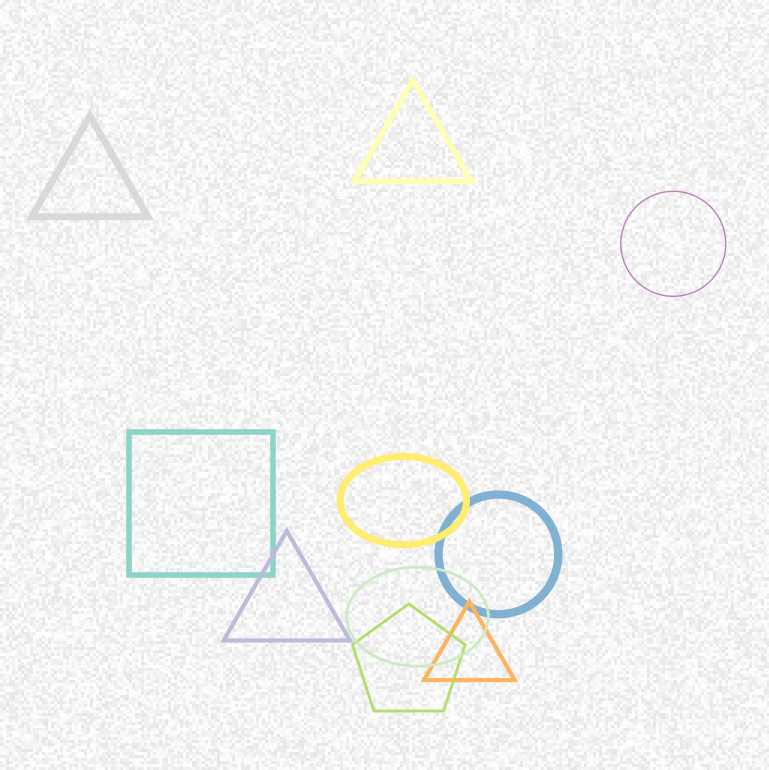[{"shape": "square", "thickness": 2, "radius": 0.47, "center": [0.261, 0.346]}, {"shape": "triangle", "thickness": 2, "radius": 0.44, "center": [0.536, 0.808]}, {"shape": "triangle", "thickness": 1.5, "radius": 0.47, "center": [0.372, 0.216]}, {"shape": "circle", "thickness": 3, "radius": 0.39, "center": [0.647, 0.28]}, {"shape": "triangle", "thickness": 1.5, "radius": 0.34, "center": [0.61, 0.151]}, {"shape": "pentagon", "thickness": 1, "radius": 0.38, "center": [0.531, 0.139]}, {"shape": "triangle", "thickness": 2.5, "radius": 0.44, "center": [0.117, 0.762]}, {"shape": "circle", "thickness": 0.5, "radius": 0.34, "center": [0.874, 0.683]}, {"shape": "oval", "thickness": 1, "radius": 0.46, "center": [0.542, 0.199]}, {"shape": "oval", "thickness": 2.5, "radius": 0.41, "center": [0.524, 0.35]}]